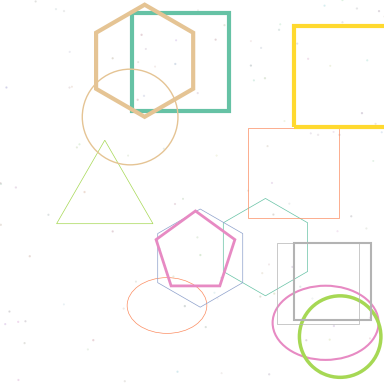[{"shape": "square", "thickness": 3, "radius": 0.63, "center": [0.469, 0.839]}, {"shape": "hexagon", "thickness": 0.5, "radius": 0.63, "center": [0.69, 0.358]}, {"shape": "oval", "thickness": 0.5, "radius": 0.52, "center": [0.434, 0.206]}, {"shape": "square", "thickness": 0.5, "radius": 0.59, "center": [0.763, 0.551]}, {"shape": "hexagon", "thickness": 0.5, "radius": 0.64, "center": [0.52, 0.33]}, {"shape": "pentagon", "thickness": 2, "radius": 0.54, "center": [0.508, 0.344]}, {"shape": "oval", "thickness": 1.5, "radius": 0.69, "center": [0.846, 0.162]}, {"shape": "circle", "thickness": 2.5, "radius": 0.53, "center": [0.884, 0.126]}, {"shape": "triangle", "thickness": 0.5, "radius": 0.72, "center": [0.272, 0.491]}, {"shape": "square", "thickness": 3, "radius": 0.65, "center": [0.894, 0.801]}, {"shape": "hexagon", "thickness": 3, "radius": 0.73, "center": [0.376, 0.842]}, {"shape": "circle", "thickness": 1, "radius": 0.62, "center": [0.338, 0.696]}, {"shape": "square", "thickness": 0.5, "radius": 0.53, "center": [0.826, 0.263]}, {"shape": "square", "thickness": 1.5, "radius": 0.5, "center": [0.864, 0.269]}]